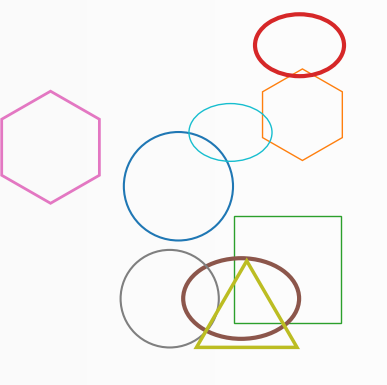[{"shape": "circle", "thickness": 1.5, "radius": 0.7, "center": [0.46, 0.516]}, {"shape": "hexagon", "thickness": 1, "radius": 0.59, "center": [0.78, 0.702]}, {"shape": "square", "thickness": 1, "radius": 0.69, "center": [0.742, 0.299]}, {"shape": "oval", "thickness": 3, "radius": 0.57, "center": [0.773, 0.883]}, {"shape": "oval", "thickness": 3, "radius": 0.75, "center": [0.622, 0.225]}, {"shape": "hexagon", "thickness": 2, "radius": 0.73, "center": [0.13, 0.618]}, {"shape": "circle", "thickness": 1.5, "radius": 0.63, "center": [0.438, 0.224]}, {"shape": "triangle", "thickness": 2.5, "radius": 0.75, "center": [0.637, 0.173]}, {"shape": "oval", "thickness": 1, "radius": 0.54, "center": [0.595, 0.656]}]